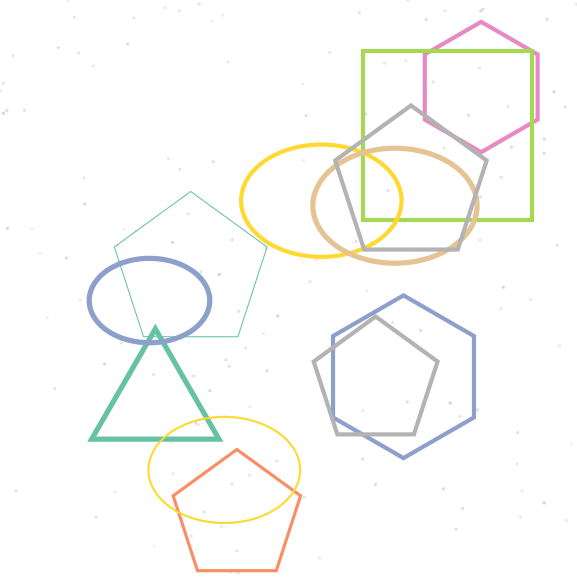[{"shape": "triangle", "thickness": 2.5, "radius": 0.64, "center": [0.269, 0.302]}, {"shape": "pentagon", "thickness": 0.5, "radius": 0.7, "center": [0.33, 0.529]}, {"shape": "pentagon", "thickness": 1.5, "radius": 0.58, "center": [0.41, 0.105]}, {"shape": "oval", "thickness": 2.5, "radius": 0.52, "center": [0.259, 0.479]}, {"shape": "hexagon", "thickness": 2, "radius": 0.7, "center": [0.699, 0.347]}, {"shape": "hexagon", "thickness": 2, "radius": 0.56, "center": [0.833, 0.848]}, {"shape": "square", "thickness": 2, "radius": 0.73, "center": [0.775, 0.764]}, {"shape": "oval", "thickness": 1, "radius": 0.66, "center": [0.388, 0.185]}, {"shape": "oval", "thickness": 2, "radius": 0.69, "center": [0.556, 0.652]}, {"shape": "oval", "thickness": 2.5, "radius": 0.71, "center": [0.684, 0.643]}, {"shape": "pentagon", "thickness": 2, "radius": 0.56, "center": [0.65, 0.338]}, {"shape": "pentagon", "thickness": 2, "radius": 0.69, "center": [0.712, 0.679]}]